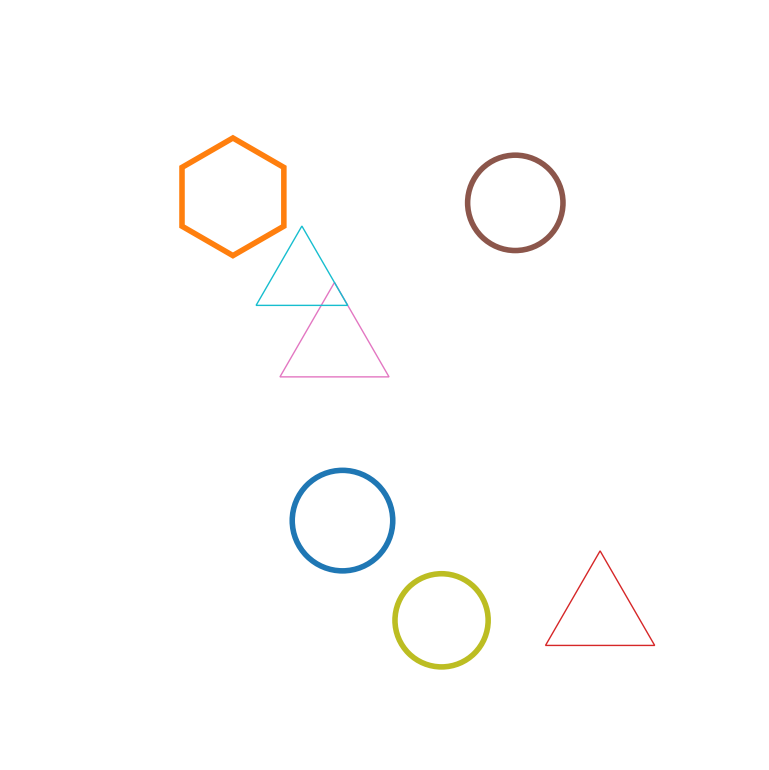[{"shape": "circle", "thickness": 2, "radius": 0.33, "center": [0.445, 0.324]}, {"shape": "hexagon", "thickness": 2, "radius": 0.38, "center": [0.303, 0.744]}, {"shape": "triangle", "thickness": 0.5, "radius": 0.41, "center": [0.779, 0.203]}, {"shape": "circle", "thickness": 2, "radius": 0.31, "center": [0.669, 0.737]}, {"shape": "triangle", "thickness": 0.5, "radius": 0.41, "center": [0.434, 0.551]}, {"shape": "circle", "thickness": 2, "radius": 0.3, "center": [0.573, 0.194]}, {"shape": "triangle", "thickness": 0.5, "radius": 0.34, "center": [0.392, 0.638]}]